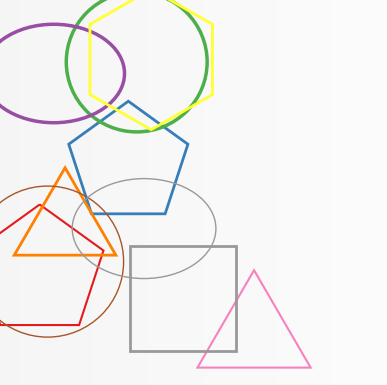[{"shape": "pentagon", "thickness": 1.5, "radius": 0.87, "center": [0.102, 0.296]}, {"shape": "pentagon", "thickness": 2, "radius": 0.81, "center": [0.331, 0.575]}, {"shape": "circle", "thickness": 2.5, "radius": 0.91, "center": [0.353, 0.839]}, {"shape": "oval", "thickness": 2.5, "radius": 0.91, "center": [0.139, 0.809]}, {"shape": "triangle", "thickness": 2, "radius": 0.76, "center": [0.168, 0.413]}, {"shape": "hexagon", "thickness": 2, "radius": 0.91, "center": [0.39, 0.846]}, {"shape": "circle", "thickness": 1, "radius": 0.98, "center": [0.123, 0.321]}, {"shape": "triangle", "thickness": 1.5, "radius": 0.84, "center": [0.656, 0.13]}, {"shape": "square", "thickness": 2, "radius": 0.69, "center": [0.473, 0.225]}, {"shape": "oval", "thickness": 1, "radius": 0.93, "center": [0.372, 0.406]}]